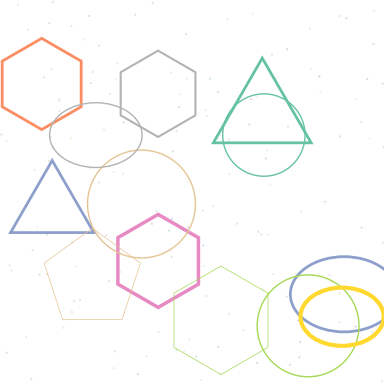[{"shape": "circle", "thickness": 1, "radius": 0.53, "center": [0.685, 0.649]}, {"shape": "triangle", "thickness": 2, "radius": 0.73, "center": [0.681, 0.702]}, {"shape": "hexagon", "thickness": 2, "radius": 0.59, "center": [0.108, 0.782]}, {"shape": "oval", "thickness": 2, "radius": 0.7, "center": [0.894, 0.236]}, {"shape": "triangle", "thickness": 2, "radius": 0.62, "center": [0.136, 0.458]}, {"shape": "hexagon", "thickness": 2.5, "radius": 0.6, "center": [0.411, 0.322]}, {"shape": "circle", "thickness": 1, "radius": 0.66, "center": [0.8, 0.154]}, {"shape": "hexagon", "thickness": 0.5, "radius": 0.7, "center": [0.574, 0.168]}, {"shape": "oval", "thickness": 3, "radius": 0.54, "center": [0.889, 0.177]}, {"shape": "pentagon", "thickness": 0.5, "radius": 0.66, "center": [0.24, 0.276]}, {"shape": "circle", "thickness": 1, "radius": 0.7, "center": [0.367, 0.47]}, {"shape": "hexagon", "thickness": 1.5, "radius": 0.56, "center": [0.411, 0.756]}, {"shape": "oval", "thickness": 1, "radius": 0.6, "center": [0.249, 0.649]}]